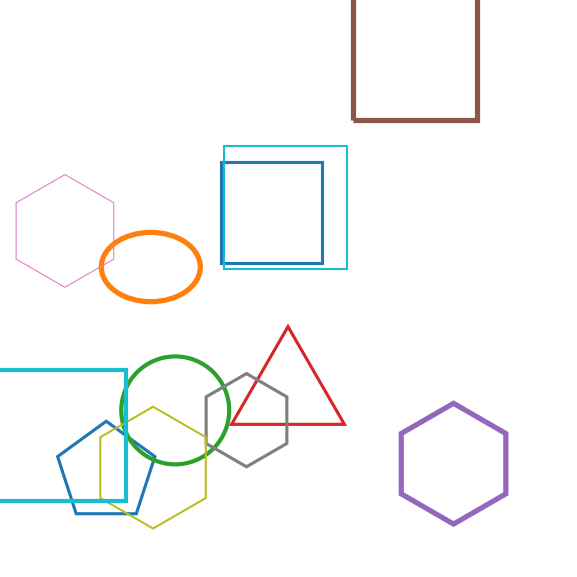[{"shape": "square", "thickness": 1.5, "radius": 0.44, "center": [0.47, 0.631]}, {"shape": "pentagon", "thickness": 1.5, "radius": 0.44, "center": [0.184, 0.181]}, {"shape": "oval", "thickness": 2.5, "radius": 0.43, "center": [0.261, 0.537]}, {"shape": "circle", "thickness": 2, "radius": 0.47, "center": [0.303, 0.289]}, {"shape": "triangle", "thickness": 1.5, "radius": 0.56, "center": [0.499, 0.321]}, {"shape": "hexagon", "thickness": 2.5, "radius": 0.52, "center": [0.785, 0.196]}, {"shape": "square", "thickness": 2.5, "radius": 0.54, "center": [0.718, 0.898]}, {"shape": "hexagon", "thickness": 0.5, "radius": 0.49, "center": [0.112, 0.599]}, {"shape": "hexagon", "thickness": 1.5, "radius": 0.4, "center": [0.427, 0.272]}, {"shape": "hexagon", "thickness": 1, "radius": 0.53, "center": [0.265, 0.189]}, {"shape": "square", "thickness": 2, "radius": 0.57, "center": [0.105, 0.245]}, {"shape": "square", "thickness": 1, "radius": 0.53, "center": [0.494, 0.64]}]